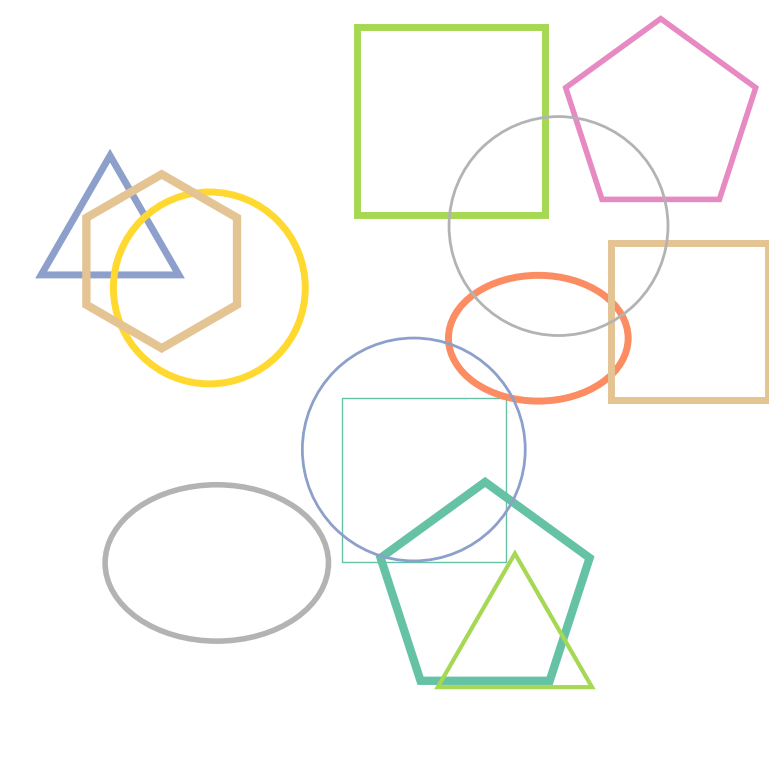[{"shape": "pentagon", "thickness": 3, "radius": 0.71, "center": [0.63, 0.231]}, {"shape": "square", "thickness": 0.5, "radius": 0.53, "center": [0.551, 0.377]}, {"shape": "oval", "thickness": 2.5, "radius": 0.58, "center": [0.699, 0.561]}, {"shape": "circle", "thickness": 1, "radius": 0.72, "center": [0.537, 0.416]}, {"shape": "triangle", "thickness": 2.5, "radius": 0.52, "center": [0.143, 0.695]}, {"shape": "pentagon", "thickness": 2, "radius": 0.65, "center": [0.858, 0.846]}, {"shape": "square", "thickness": 2.5, "radius": 0.61, "center": [0.586, 0.843]}, {"shape": "triangle", "thickness": 1.5, "radius": 0.58, "center": [0.669, 0.165]}, {"shape": "circle", "thickness": 2.5, "radius": 0.62, "center": [0.272, 0.626]}, {"shape": "square", "thickness": 2.5, "radius": 0.51, "center": [0.895, 0.582]}, {"shape": "hexagon", "thickness": 3, "radius": 0.56, "center": [0.21, 0.661]}, {"shape": "oval", "thickness": 2, "radius": 0.73, "center": [0.282, 0.269]}, {"shape": "circle", "thickness": 1, "radius": 0.71, "center": [0.725, 0.706]}]